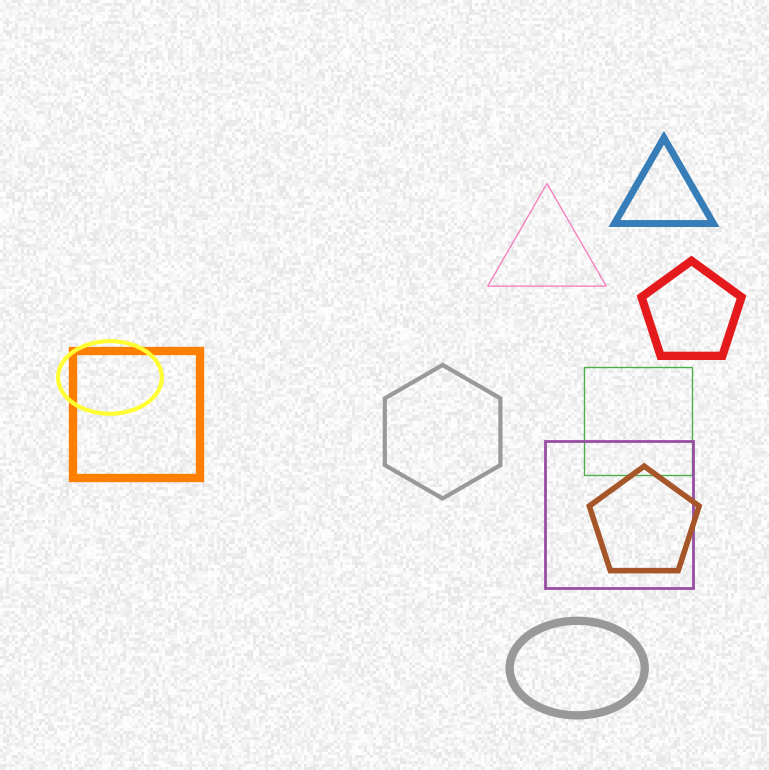[{"shape": "pentagon", "thickness": 3, "radius": 0.34, "center": [0.898, 0.593]}, {"shape": "triangle", "thickness": 2.5, "radius": 0.37, "center": [0.862, 0.747]}, {"shape": "square", "thickness": 0.5, "radius": 0.35, "center": [0.829, 0.453]}, {"shape": "square", "thickness": 1, "radius": 0.48, "center": [0.804, 0.332]}, {"shape": "square", "thickness": 3, "radius": 0.41, "center": [0.177, 0.462]}, {"shape": "oval", "thickness": 1.5, "radius": 0.34, "center": [0.143, 0.51]}, {"shape": "pentagon", "thickness": 2, "radius": 0.37, "center": [0.837, 0.32]}, {"shape": "triangle", "thickness": 0.5, "radius": 0.44, "center": [0.71, 0.673]}, {"shape": "hexagon", "thickness": 1.5, "radius": 0.43, "center": [0.575, 0.439]}, {"shape": "oval", "thickness": 3, "radius": 0.44, "center": [0.75, 0.132]}]